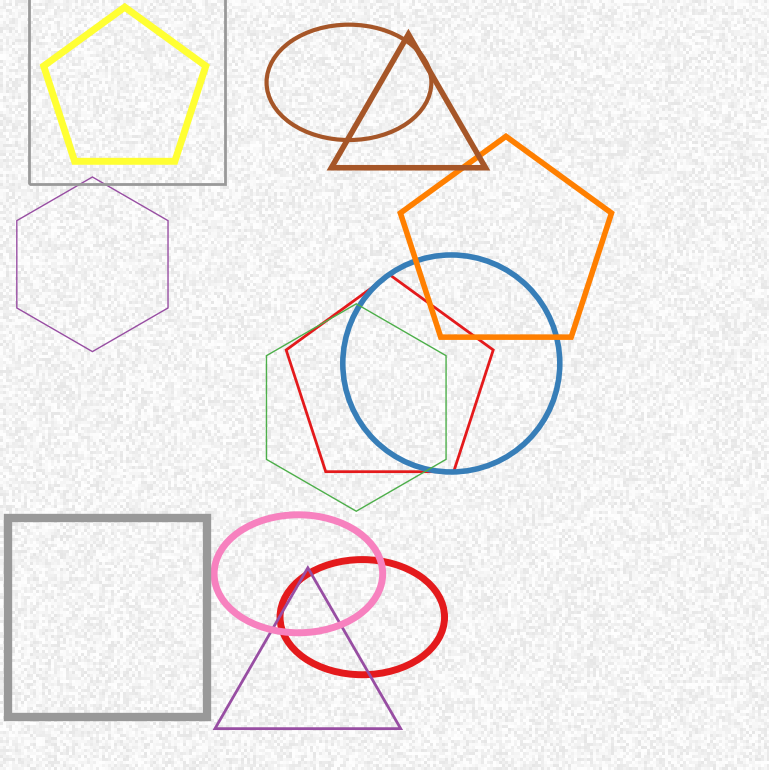[{"shape": "pentagon", "thickness": 1, "radius": 0.71, "center": [0.506, 0.502]}, {"shape": "oval", "thickness": 2.5, "radius": 0.53, "center": [0.471, 0.198]}, {"shape": "circle", "thickness": 2, "radius": 0.7, "center": [0.586, 0.528]}, {"shape": "hexagon", "thickness": 0.5, "radius": 0.67, "center": [0.463, 0.471]}, {"shape": "triangle", "thickness": 1, "radius": 0.7, "center": [0.4, 0.123]}, {"shape": "hexagon", "thickness": 0.5, "radius": 0.57, "center": [0.12, 0.657]}, {"shape": "pentagon", "thickness": 2, "radius": 0.72, "center": [0.657, 0.679]}, {"shape": "pentagon", "thickness": 2.5, "radius": 0.55, "center": [0.162, 0.88]}, {"shape": "triangle", "thickness": 2, "radius": 0.58, "center": [0.53, 0.84]}, {"shape": "oval", "thickness": 1.5, "radius": 0.54, "center": [0.453, 0.893]}, {"shape": "oval", "thickness": 2.5, "radius": 0.55, "center": [0.388, 0.255]}, {"shape": "square", "thickness": 1, "radius": 0.64, "center": [0.165, 0.888]}, {"shape": "square", "thickness": 3, "radius": 0.65, "center": [0.14, 0.198]}]